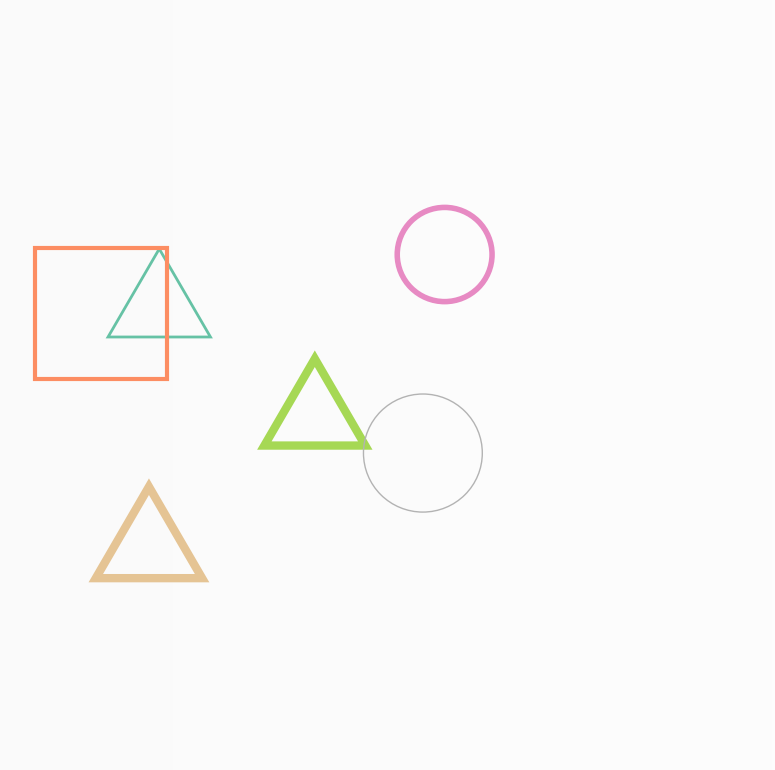[{"shape": "triangle", "thickness": 1, "radius": 0.38, "center": [0.205, 0.6]}, {"shape": "square", "thickness": 1.5, "radius": 0.42, "center": [0.13, 0.593]}, {"shape": "circle", "thickness": 2, "radius": 0.31, "center": [0.574, 0.669]}, {"shape": "triangle", "thickness": 3, "radius": 0.38, "center": [0.406, 0.459]}, {"shape": "triangle", "thickness": 3, "radius": 0.4, "center": [0.192, 0.289]}, {"shape": "circle", "thickness": 0.5, "radius": 0.38, "center": [0.546, 0.412]}]